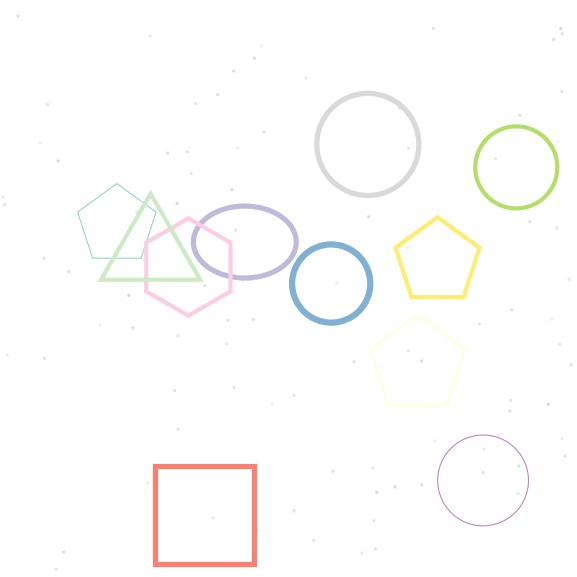[{"shape": "pentagon", "thickness": 0.5, "radius": 0.36, "center": [0.202, 0.61]}, {"shape": "pentagon", "thickness": 0.5, "radius": 0.43, "center": [0.723, 0.368]}, {"shape": "oval", "thickness": 2.5, "radius": 0.45, "center": [0.424, 0.58]}, {"shape": "square", "thickness": 2.5, "radius": 0.43, "center": [0.354, 0.108]}, {"shape": "circle", "thickness": 3, "radius": 0.34, "center": [0.573, 0.508]}, {"shape": "circle", "thickness": 2, "radius": 0.36, "center": [0.894, 0.709]}, {"shape": "hexagon", "thickness": 2, "radius": 0.42, "center": [0.326, 0.537]}, {"shape": "circle", "thickness": 2.5, "radius": 0.44, "center": [0.637, 0.749]}, {"shape": "circle", "thickness": 0.5, "radius": 0.39, "center": [0.837, 0.167]}, {"shape": "triangle", "thickness": 2, "radius": 0.5, "center": [0.261, 0.564]}, {"shape": "pentagon", "thickness": 2, "radius": 0.38, "center": [0.758, 0.547]}]